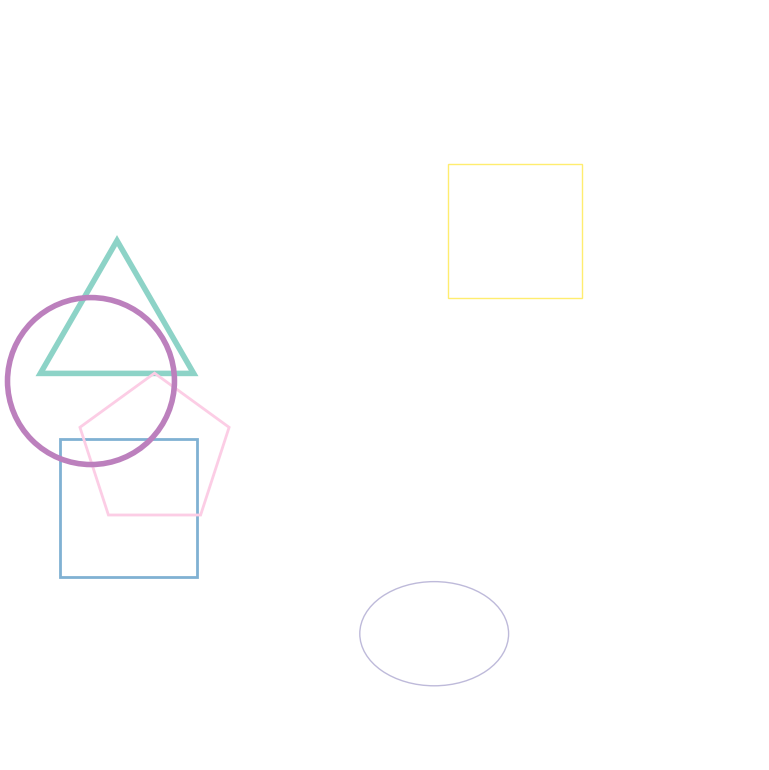[{"shape": "triangle", "thickness": 2, "radius": 0.57, "center": [0.152, 0.573]}, {"shape": "oval", "thickness": 0.5, "radius": 0.48, "center": [0.564, 0.177]}, {"shape": "square", "thickness": 1, "radius": 0.45, "center": [0.167, 0.34]}, {"shape": "pentagon", "thickness": 1, "radius": 0.51, "center": [0.201, 0.414]}, {"shape": "circle", "thickness": 2, "radius": 0.54, "center": [0.118, 0.505]}, {"shape": "square", "thickness": 0.5, "radius": 0.44, "center": [0.669, 0.7]}]